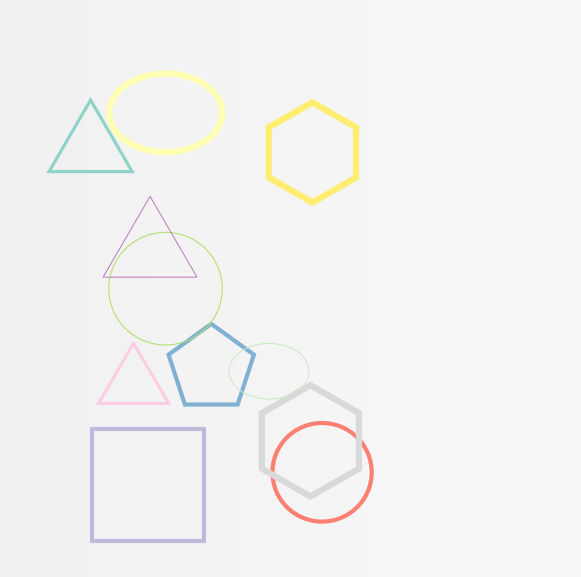[{"shape": "triangle", "thickness": 1.5, "radius": 0.41, "center": [0.156, 0.743]}, {"shape": "oval", "thickness": 3, "radius": 0.49, "center": [0.285, 0.804]}, {"shape": "square", "thickness": 2, "radius": 0.48, "center": [0.255, 0.16]}, {"shape": "circle", "thickness": 2, "radius": 0.43, "center": [0.554, 0.181]}, {"shape": "pentagon", "thickness": 2, "radius": 0.39, "center": [0.363, 0.361]}, {"shape": "circle", "thickness": 0.5, "radius": 0.49, "center": [0.285, 0.499]}, {"shape": "triangle", "thickness": 1.5, "radius": 0.35, "center": [0.23, 0.335]}, {"shape": "hexagon", "thickness": 3, "radius": 0.48, "center": [0.534, 0.236]}, {"shape": "triangle", "thickness": 0.5, "radius": 0.47, "center": [0.258, 0.566]}, {"shape": "oval", "thickness": 0.5, "radius": 0.34, "center": [0.463, 0.356]}, {"shape": "hexagon", "thickness": 3, "radius": 0.43, "center": [0.537, 0.735]}]